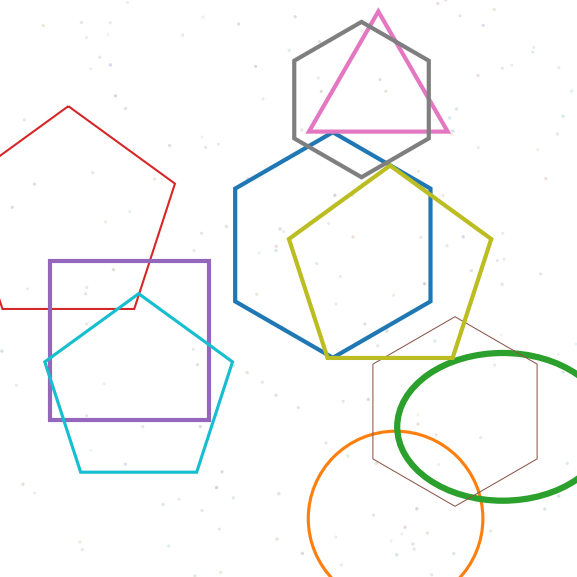[{"shape": "hexagon", "thickness": 2, "radius": 0.98, "center": [0.576, 0.575]}, {"shape": "circle", "thickness": 1.5, "radius": 0.76, "center": [0.685, 0.101]}, {"shape": "oval", "thickness": 3, "radius": 0.91, "center": [0.871, 0.26]}, {"shape": "pentagon", "thickness": 1, "radius": 0.97, "center": [0.118, 0.621]}, {"shape": "square", "thickness": 2, "radius": 0.69, "center": [0.225, 0.41]}, {"shape": "hexagon", "thickness": 0.5, "radius": 0.82, "center": [0.788, 0.287]}, {"shape": "triangle", "thickness": 2, "radius": 0.69, "center": [0.655, 0.841]}, {"shape": "hexagon", "thickness": 2, "radius": 0.67, "center": [0.626, 0.827]}, {"shape": "pentagon", "thickness": 2, "radius": 0.92, "center": [0.675, 0.528]}, {"shape": "pentagon", "thickness": 1.5, "radius": 0.85, "center": [0.24, 0.32]}]